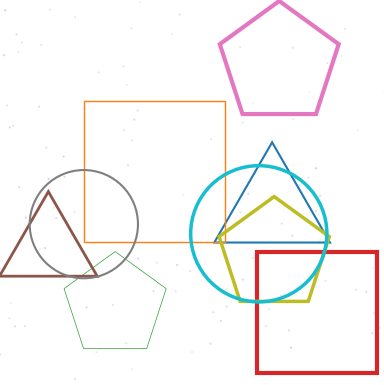[{"shape": "triangle", "thickness": 1.5, "radius": 0.87, "center": [0.707, 0.457]}, {"shape": "square", "thickness": 1, "radius": 0.91, "center": [0.401, 0.554]}, {"shape": "pentagon", "thickness": 0.5, "radius": 0.7, "center": [0.299, 0.207]}, {"shape": "square", "thickness": 3, "radius": 0.78, "center": [0.824, 0.188]}, {"shape": "triangle", "thickness": 2, "radius": 0.73, "center": [0.126, 0.356]}, {"shape": "pentagon", "thickness": 3, "radius": 0.81, "center": [0.725, 0.835]}, {"shape": "circle", "thickness": 1.5, "radius": 0.7, "center": [0.218, 0.418]}, {"shape": "pentagon", "thickness": 2.5, "radius": 0.75, "center": [0.712, 0.339]}, {"shape": "circle", "thickness": 2.5, "radius": 0.88, "center": [0.672, 0.393]}]